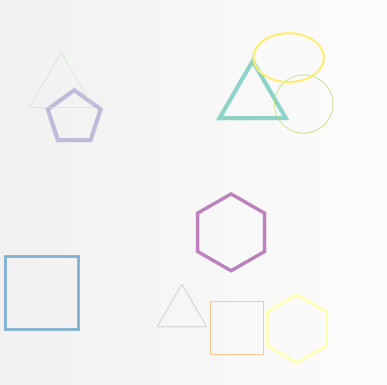[{"shape": "triangle", "thickness": 3, "radius": 0.49, "center": [0.652, 0.743]}, {"shape": "hexagon", "thickness": 2, "radius": 0.44, "center": [0.766, 0.146]}, {"shape": "pentagon", "thickness": 3, "radius": 0.36, "center": [0.192, 0.694]}, {"shape": "square", "thickness": 2, "radius": 0.47, "center": [0.107, 0.24]}, {"shape": "square", "thickness": 0.5, "radius": 0.34, "center": [0.61, 0.149]}, {"shape": "circle", "thickness": 0.5, "radius": 0.38, "center": [0.784, 0.73]}, {"shape": "triangle", "thickness": 1, "radius": 0.37, "center": [0.469, 0.188]}, {"shape": "hexagon", "thickness": 2.5, "radius": 0.5, "center": [0.596, 0.397]}, {"shape": "triangle", "thickness": 0.5, "radius": 0.48, "center": [0.158, 0.768]}, {"shape": "oval", "thickness": 1.5, "radius": 0.45, "center": [0.745, 0.85]}]